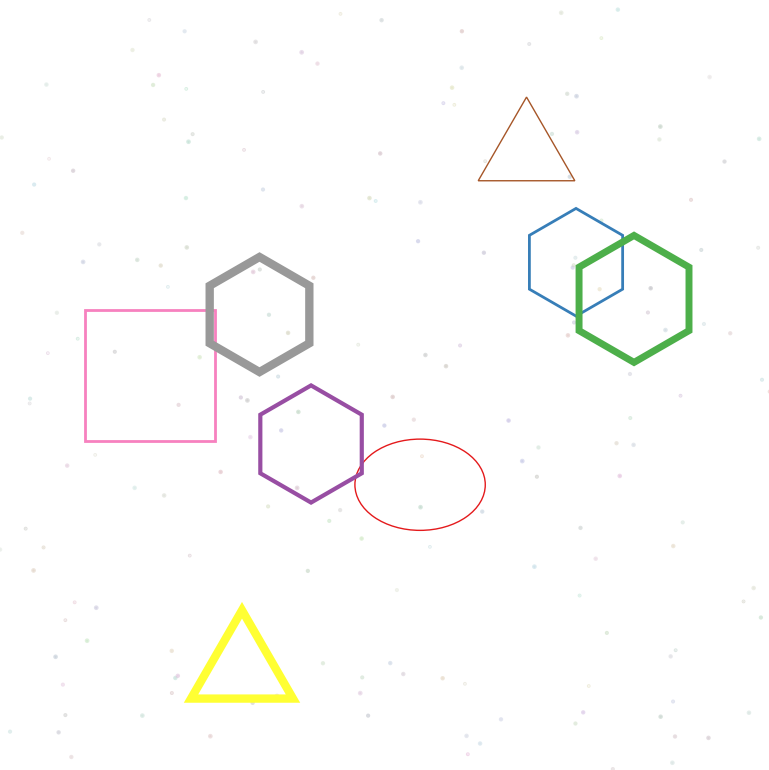[{"shape": "oval", "thickness": 0.5, "radius": 0.42, "center": [0.546, 0.37]}, {"shape": "hexagon", "thickness": 1, "radius": 0.35, "center": [0.748, 0.659]}, {"shape": "hexagon", "thickness": 2.5, "radius": 0.41, "center": [0.823, 0.612]}, {"shape": "hexagon", "thickness": 1.5, "radius": 0.38, "center": [0.404, 0.423]}, {"shape": "triangle", "thickness": 3, "radius": 0.38, "center": [0.314, 0.131]}, {"shape": "triangle", "thickness": 0.5, "radius": 0.36, "center": [0.684, 0.801]}, {"shape": "square", "thickness": 1, "radius": 0.42, "center": [0.195, 0.513]}, {"shape": "hexagon", "thickness": 3, "radius": 0.37, "center": [0.337, 0.592]}]